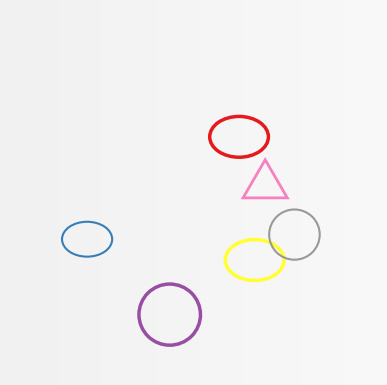[{"shape": "oval", "thickness": 2.5, "radius": 0.38, "center": [0.617, 0.645]}, {"shape": "oval", "thickness": 1.5, "radius": 0.32, "center": [0.225, 0.379]}, {"shape": "circle", "thickness": 2.5, "radius": 0.4, "center": [0.438, 0.183]}, {"shape": "oval", "thickness": 2.5, "radius": 0.38, "center": [0.657, 0.325]}, {"shape": "triangle", "thickness": 2, "radius": 0.33, "center": [0.684, 0.519]}, {"shape": "circle", "thickness": 1.5, "radius": 0.33, "center": [0.76, 0.391]}]